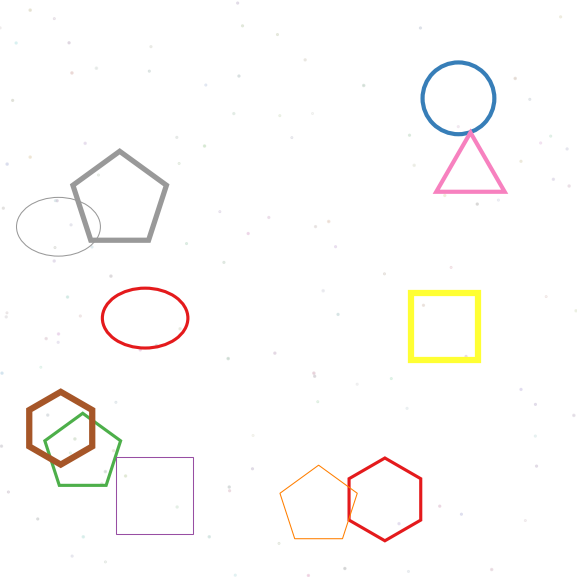[{"shape": "hexagon", "thickness": 1.5, "radius": 0.36, "center": [0.666, 0.134]}, {"shape": "oval", "thickness": 1.5, "radius": 0.37, "center": [0.251, 0.448]}, {"shape": "circle", "thickness": 2, "radius": 0.31, "center": [0.794, 0.829]}, {"shape": "pentagon", "thickness": 1.5, "radius": 0.34, "center": [0.143, 0.215]}, {"shape": "square", "thickness": 0.5, "radius": 0.33, "center": [0.268, 0.141]}, {"shape": "pentagon", "thickness": 0.5, "radius": 0.35, "center": [0.552, 0.123]}, {"shape": "square", "thickness": 3, "radius": 0.29, "center": [0.77, 0.434]}, {"shape": "hexagon", "thickness": 3, "radius": 0.31, "center": [0.105, 0.258]}, {"shape": "triangle", "thickness": 2, "radius": 0.34, "center": [0.815, 0.701]}, {"shape": "pentagon", "thickness": 2.5, "radius": 0.43, "center": [0.207, 0.652]}, {"shape": "oval", "thickness": 0.5, "radius": 0.36, "center": [0.101, 0.606]}]